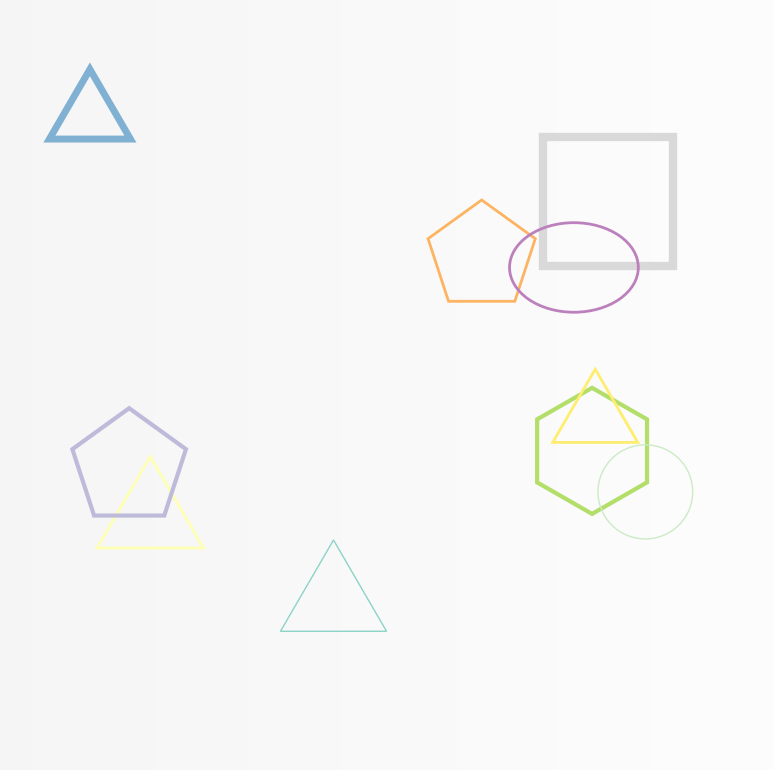[{"shape": "triangle", "thickness": 0.5, "radius": 0.4, "center": [0.43, 0.22]}, {"shape": "triangle", "thickness": 1, "radius": 0.4, "center": [0.194, 0.328]}, {"shape": "pentagon", "thickness": 1.5, "radius": 0.39, "center": [0.167, 0.393]}, {"shape": "triangle", "thickness": 2.5, "radius": 0.3, "center": [0.116, 0.85]}, {"shape": "pentagon", "thickness": 1, "radius": 0.36, "center": [0.622, 0.668]}, {"shape": "hexagon", "thickness": 1.5, "radius": 0.41, "center": [0.764, 0.414]}, {"shape": "square", "thickness": 3, "radius": 0.42, "center": [0.785, 0.739]}, {"shape": "oval", "thickness": 1, "radius": 0.42, "center": [0.741, 0.653]}, {"shape": "circle", "thickness": 0.5, "radius": 0.31, "center": [0.833, 0.361]}, {"shape": "triangle", "thickness": 1, "radius": 0.32, "center": [0.768, 0.457]}]